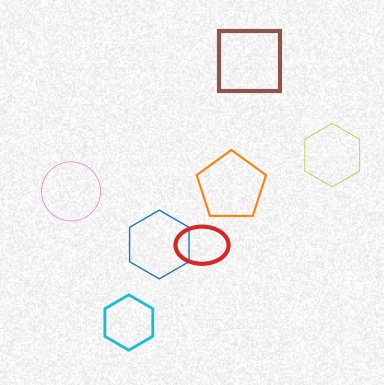[{"shape": "hexagon", "thickness": 1, "radius": 0.45, "center": [0.414, 0.365]}, {"shape": "pentagon", "thickness": 1.5, "radius": 0.47, "center": [0.601, 0.516]}, {"shape": "oval", "thickness": 3, "radius": 0.34, "center": [0.525, 0.363]}, {"shape": "square", "thickness": 3, "radius": 0.39, "center": [0.647, 0.842]}, {"shape": "circle", "thickness": 0.5, "radius": 0.38, "center": [0.185, 0.503]}, {"shape": "hexagon", "thickness": 0.5, "radius": 0.41, "center": [0.863, 0.597]}, {"shape": "hexagon", "thickness": 2, "radius": 0.36, "center": [0.335, 0.162]}]